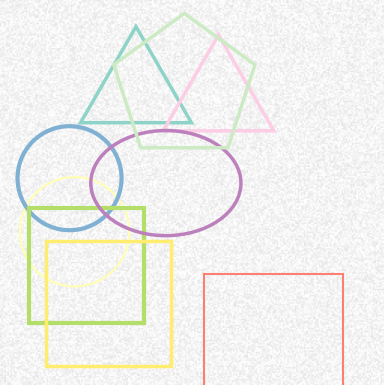[{"shape": "triangle", "thickness": 2.5, "radius": 0.83, "center": [0.353, 0.764]}, {"shape": "circle", "thickness": 1.5, "radius": 0.71, "center": [0.194, 0.398]}, {"shape": "square", "thickness": 1.5, "radius": 0.9, "center": [0.71, 0.109]}, {"shape": "circle", "thickness": 3, "radius": 0.68, "center": [0.181, 0.537]}, {"shape": "square", "thickness": 3, "radius": 0.75, "center": [0.226, 0.31]}, {"shape": "triangle", "thickness": 2.5, "radius": 0.83, "center": [0.568, 0.743]}, {"shape": "oval", "thickness": 2.5, "radius": 0.97, "center": [0.431, 0.524]}, {"shape": "pentagon", "thickness": 2.5, "radius": 0.96, "center": [0.479, 0.772]}, {"shape": "square", "thickness": 2.5, "radius": 0.81, "center": [0.281, 0.212]}]